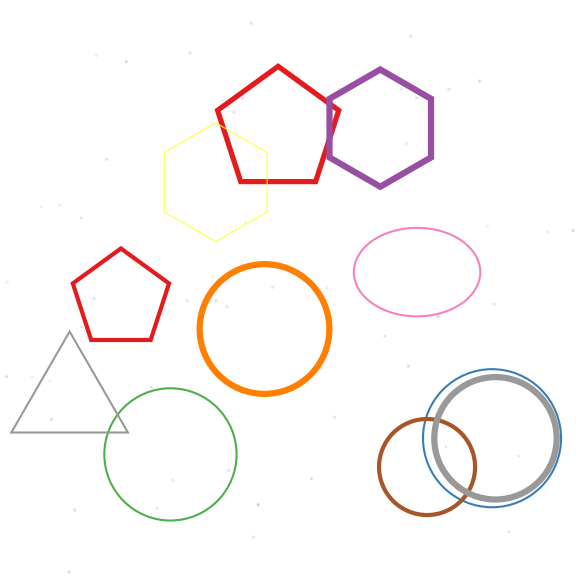[{"shape": "pentagon", "thickness": 2, "radius": 0.44, "center": [0.209, 0.481]}, {"shape": "pentagon", "thickness": 2.5, "radius": 0.55, "center": [0.482, 0.774]}, {"shape": "circle", "thickness": 1, "radius": 0.6, "center": [0.852, 0.24]}, {"shape": "circle", "thickness": 1, "radius": 0.57, "center": [0.295, 0.212]}, {"shape": "hexagon", "thickness": 3, "radius": 0.51, "center": [0.658, 0.777]}, {"shape": "circle", "thickness": 3, "radius": 0.56, "center": [0.458, 0.429]}, {"shape": "hexagon", "thickness": 0.5, "radius": 0.51, "center": [0.373, 0.684]}, {"shape": "circle", "thickness": 2, "radius": 0.42, "center": [0.739, 0.19]}, {"shape": "oval", "thickness": 1, "radius": 0.55, "center": [0.722, 0.528]}, {"shape": "triangle", "thickness": 1, "radius": 0.58, "center": [0.121, 0.308]}, {"shape": "circle", "thickness": 3, "radius": 0.53, "center": [0.858, 0.24]}]